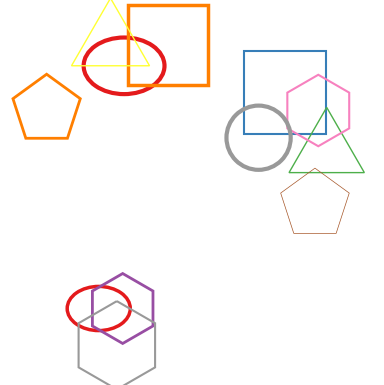[{"shape": "oval", "thickness": 3, "radius": 0.53, "center": [0.322, 0.829]}, {"shape": "oval", "thickness": 2.5, "radius": 0.41, "center": [0.256, 0.199]}, {"shape": "square", "thickness": 1.5, "radius": 0.54, "center": [0.741, 0.759]}, {"shape": "triangle", "thickness": 1, "radius": 0.56, "center": [0.849, 0.608]}, {"shape": "hexagon", "thickness": 2, "radius": 0.45, "center": [0.319, 0.199]}, {"shape": "pentagon", "thickness": 2, "radius": 0.46, "center": [0.121, 0.715]}, {"shape": "square", "thickness": 2.5, "radius": 0.52, "center": [0.436, 0.883]}, {"shape": "triangle", "thickness": 1, "radius": 0.59, "center": [0.287, 0.888]}, {"shape": "pentagon", "thickness": 0.5, "radius": 0.47, "center": [0.818, 0.47]}, {"shape": "hexagon", "thickness": 1.5, "radius": 0.46, "center": [0.827, 0.713]}, {"shape": "circle", "thickness": 3, "radius": 0.42, "center": [0.672, 0.642]}, {"shape": "hexagon", "thickness": 1.5, "radius": 0.57, "center": [0.303, 0.103]}]